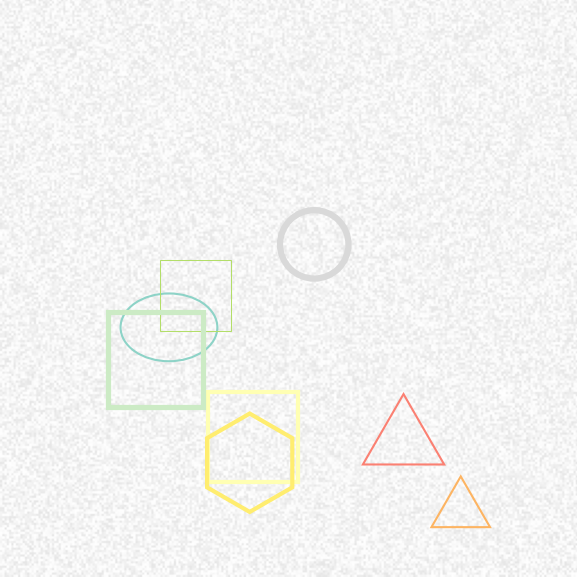[{"shape": "oval", "thickness": 1, "radius": 0.42, "center": [0.293, 0.432]}, {"shape": "square", "thickness": 2, "radius": 0.39, "center": [0.438, 0.243]}, {"shape": "triangle", "thickness": 1, "radius": 0.41, "center": [0.699, 0.235]}, {"shape": "triangle", "thickness": 1, "radius": 0.29, "center": [0.798, 0.116]}, {"shape": "square", "thickness": 0.5, "radius": 0.31, "center": [0.339, 0.487]}, {"shape": "circle", "thickness": 3, "radius": 0.3, "center": [0.544, 0.576]}, {"shape": "square", "thickness": 2.5, "radius": 0.41, "center": [0.269, 0.376]}, {"shape": "hexagon", "thickness": 2, "radius": 0.43, "center": [0.432, 0.198]}]